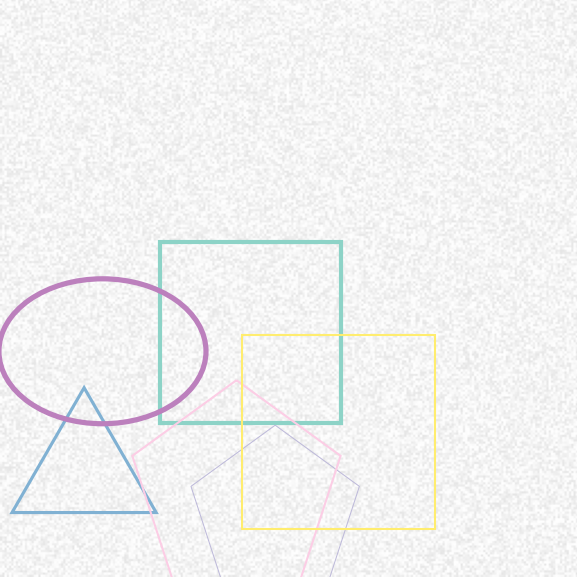[{"shape": "square", "thickness": 2, "radius": 0.78, "center": [0.434, 0.423]}, {"shape": "pentagon", "thickness": 0.5, "radius": 0.77, "center": [0.477, 0.11]}, {"shape": "triangle", "thickness": 1.5, "radius": 0.72, "center": [0.146, 0.184]}, {"shape": "pentagon", "thickness": 1, "radius": 0.95, "center": [0.409, 0.151]}, {"shape": "oval", "thickness": 2.5, "radius": 0.9, "center": [0.177, 0.391]}, {"shape": "square", "thickness": 1, "radius": 0.84, "center": [0.586, 0.251]}]